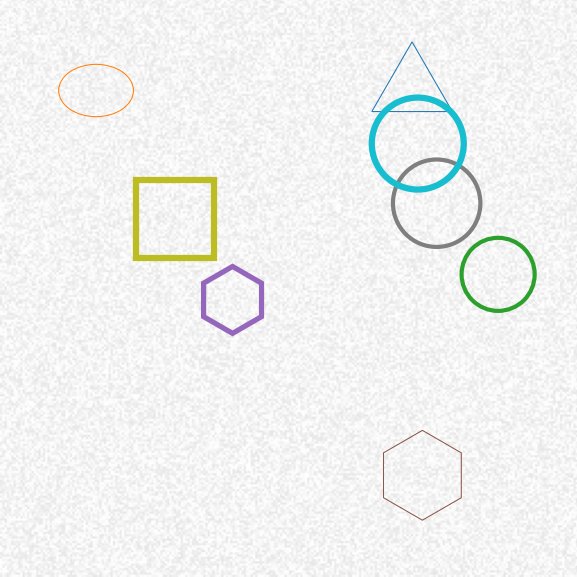[{"shape": "triangle", "thickness": 0.5, "radius": 0.4, "center": [0.714, 0.846]}, {"shape": "oval", "thickness": 0.5, "radius": 0.32, "center": [0.166, 0.842]}, {"shape": "circle", "thickness": 2, "radius": 0.32, "center": [0.863, 0.524]}, {"shape": "hexagon", "thickness": 2.5, "radius": 0.29, "center": [0.403, 0.48]}, {"shape": "hexagon", "thickness": 0.5, "radius": 0.39, "center": [0.731, 0.176]}, {"shape": "circle", "thickness": 2, "radius": 0.38, "center": [0.756, 0.647]}, {"shape": "square", "thickness": 3, "radius": 0.34, "center": [0.304, 0.62]}, {"shape": "circle", "thickness": 3, "radius": 0.4, "center": [0.723, 0.751]}]